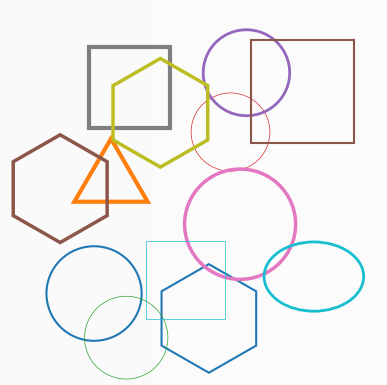[{"shape": "hexagon", "thickness": 1.5, "radius": 0.71, "center": [0.539, 0.173]}, {"shape": "circle", "thickness": 1.5, "radius": 0.61, "center": [0.243, 0.238]}, {"shape": "triangle", "thickness": 3, "radius": 0.55, "center": [0.286, 0.531]}, {"shape": "circle", "thickness": 0.5, "radius": 0.54, "center": [0.326, 0.123]}, {"shape": "circle", "thickness": 0.5, "radius": 0.51, "center": [0.595, 0.657]}, {"shape": "circle", "thickness": 2, "radius": 0.56, "center": [0.636, 0.811]}, {"shape": "square", "thickness": 1.5, "radius": 0.67, "center": [0.781, 0.762]}, {"shape": "hexagon", "thickness": 2.5, "radius": 0.7, "center": [0.155, 0.51]}, {"shape": "circle", "thickness": 2.5, "radius": 0.72, "center": [0.62, 0.418]}, {"shape": "square", "thickness": 3, "radius": 0.53, "center": [0.335, 0.774]}, {"shape": "hexagon", "thickness": 2.5, "radius": 0.71, "center": [0.414, 0.707]}, {"shape": "oval", "thickness": 2, "radius": 0.64, "center": [0.81, 0.282]}, {"shape": "square", "thickness": 0.5, "radius": 0.51, "center": [0.479, 0.272]}]